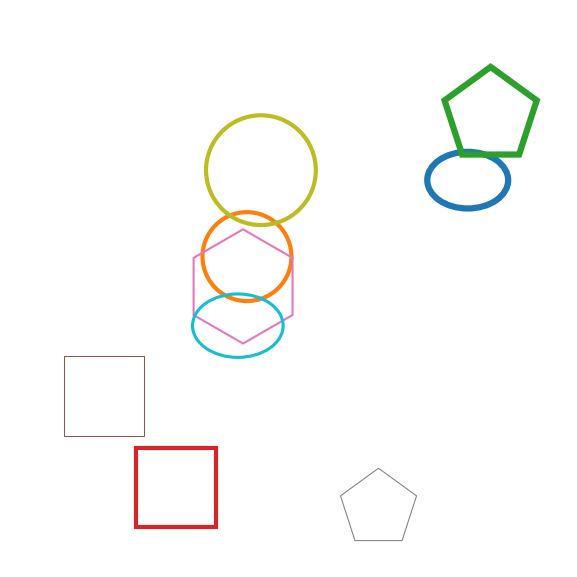[{"shape": "oval", "thickness": 3, "radius": 0.35, "center": [0.81, 0.687]}, {"shape": "circle", "thickness": 2, "radius": 0.38, "center": [0.428, 0.555]}, {"shape": "pentagon", "thickness": 3, "radius": 0.42, "center": [0.85, 0.799]}, {"shape": "square", "thickness": 2, "radius": 0.35, "center": [0.305, 0.155]}, {"shape": "square", "thickness": 0.5, "radius": 0.35, "center": [0.18, 0.313]}, {"shape": "hexagon", "thickness": 1, "radius": 0.49, "center": [0.421, 0.503]}, {"shape": "pentagon", "thickness": 0.5, "radius": 0.35, "center": [0.655, 0.119]}, {"shape": "circle", "thickness": 2, "radius": 0.48, "center": [0.452, 0.704]}, {"shape": "oval", "thickness": 1.5, "radius": 0.39, "center": [0.412, 0.435]}]